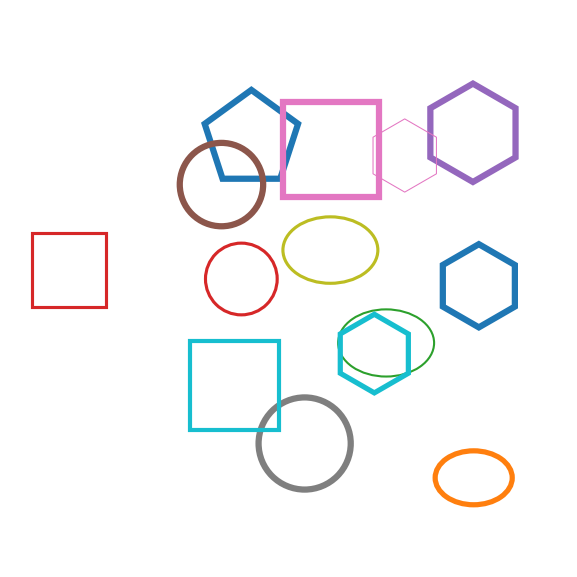[{"shape": "pentagon", "thickness": 3, "radius": 0.42, "center": [0.435, 0.758]}, {"shape": "hexagon", "thickness": 3, "radius": 0.36, "center": [0.829, 0.504]}, {"shape": "oval", "thickness": 2.5, "radius": 0.33, "center": [0.82, 0.172]}, {"shape": "oval", "thickness": 1, "radius": 0.42, "center": [0.669, 0.405]}, {"shape": "circle", "thickness": 1.5, "radius": 0.31, "center": [0.418, 0.516]}, {"shape": "square", "thickness": 1.5, "radius": 0.32, "center": [0.12, 0.532]}, {"shape": "hexagon", "thickness": 3, "radius": 0.43, "center": [0.819, 0.769]}, {"shape": "circle", "thickness": 3, "radius": 0.36, "center": [0.383, 0.68]}, {"shape": "square", "thickness": 3, "radius": 0.41, "center": [0.573, 0.74]}, {"shape": "hexagon", "thickness": 0.5, "radius": 0.32, "center": [0.701, 0.73]}, {"shape": "circle", "thickness": 3, "radius": 0.4, "center": [0.528, 0.231]}, {"shape": "oval", "thickness": 1.5, "radius": 0.41, "center": [0.572, 0.566]}, {"shape": "hexagon", "thickness": 2.5, "radius": 0.34, "center": [0.648, 0.387]}, {"shape": "square", "thickness": 2, "radius": 0.39, "center": [0.406, 0.331]}]